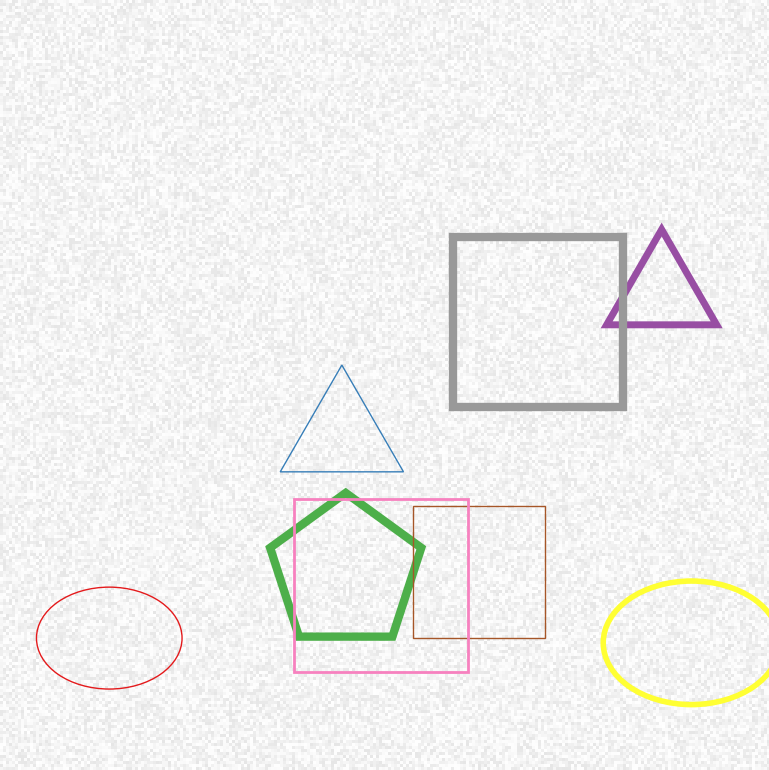[{"shape": "oval", "thickness": 0.5, "radius": 0.47, "center": [0.142, 0.171]}, {"shape": "triangle", "thickness": 0.5, "radius": 0.46, "center": [0.444, 0.433]}, {"shape": "pentagon", "thickness": 3, "radius": 0.52, "center": [0.449, 0.257]}, {"shape": "triangle", "thickness": 2.5, "radius": 0.41, "center": [0.859, 0.619]}, {"shape": "oval", "thickness": 2, "radius": 0.57, "center": [0.898, 0.165]}, {"shape": "square", "thickness": 0.5, "radius": 0.43, "center": [0.622, 0.258]}, {"shape": "square", "thickness": 1, "radius": 0.56, "center": [0.495, 0.24]}, {"shape": "square", "thickness": 3, "radius": 0.55, "center": [0.699, 0.582]}]